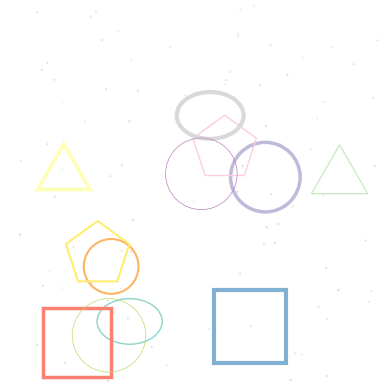[{"shape": "oval", "thickness": 1, "radius": 0.42, "center": [0.337, 0.165]}, {"shape": "triangle", "thickness": 2.5, "radius": 0.39, "center": [0.166, 0.547]}, {"shape": "circle", "thickness": 2.5, "radius": 0.45, "center": [0.689, 0.54]}, {"shape": "square", "thickness": 2.5, "radius": 0.44, "center": [0.201, 0.11]}, {"shape": "square", "thickness": 3, "radius": 0.47, "center": [0.65, 0.152]}, {"shape": "circle", "thickness": 1.5, "radius": 0.36, "center": [0.289, 0.308]}, {"shape": "circle", "thickness": 0.5, "radius": 0.48, "center": [0.283, 0.129]}, {"shape": "pentagon", "thickness": 1, "radius": 0.43, "center": [0.584, 0.614]}, {"shape": "oval", "thickness": 3, "radius": 0.43, "center": [0.546, 0.7]}, {"shape": "circle", "thickness": 0.5, "radius": 0.47, "center": [0.523, 0.549]}, {"shape": "triangle", "thickness": 1, "radius": 0.42, "center": [0.882, 0.539]}, {"shape": "pentagon", "thickness": 1.5, "radius": 0.43, "center": [0.254, 0.339]}]